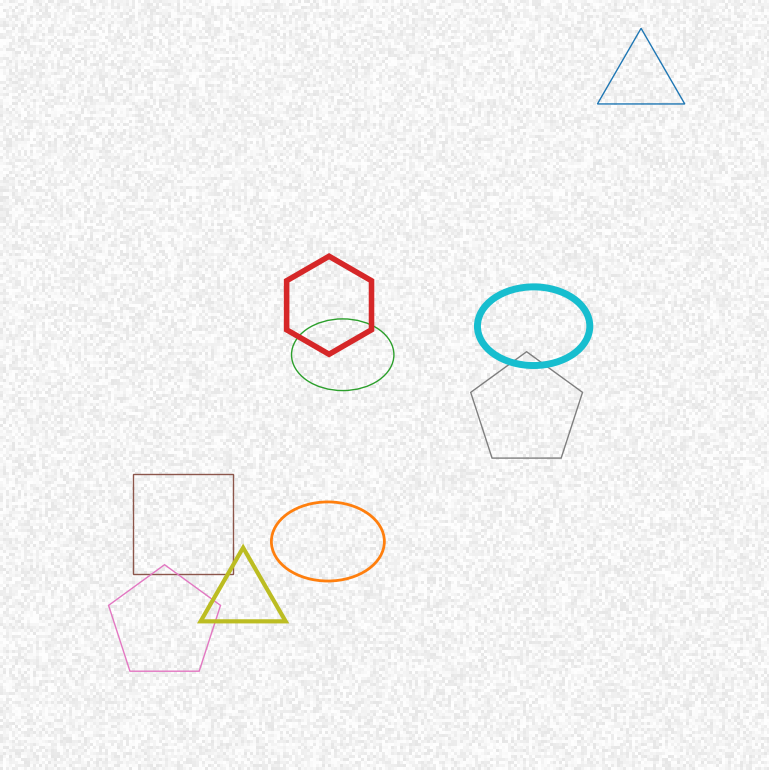[{"shape": "triangle", "thickness": 0.5, "radius": 0.33, "center": [0.833, 0.898]}, {"shape": "oval", "thickness": 1, "radius": 0.37, "center": [0.426, 0.297]}, {"shape": "oval", "thickness": 0.5, "radius": 0.33, "center": [0.445, 0.539]}, {"shape": "hexagon", "thickness": 2, "radius": 0.32, "center": [0.427, 0.604]}, {"shape": "square", "thickness": 0.5, "radius": 0.32, "center": [0.238, 0.32]}, {"shape": "pentagon", "thickness": 0.5, "radius": 0.38, "center": [0.214, 0.19]}, {"shape": "pentagon", "thickness": 0.5, "radius": 0.38, "center": [0.684, 0.467]}, {"shape": "triangle", "thickness": 1.5, "radius": 0.32, "center": [0.316, 0.225]}, {"shape": "oval", "thickness": 2.5, "radius": 0.36, "center": [0.693, 0.576]}]